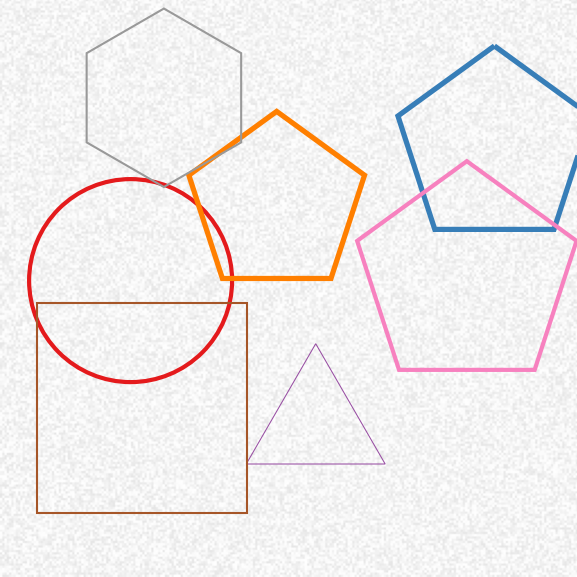[{"shape": "circle", "thickness": 2, "radius": 0.88, "center": [0.226, 0.513]}, {"shape": "pentagon", "thickness": 2.5, "radius": 0.88, "center": [0.856, 0.744]}, {"shape": "triangle", "thickness": 0.5, "radius": 0.69, "center": [0.547, 0.265]}, {"shape": "pentagon", "thickness": 2.5, "radius": 0.8, "center": [0.479, 0.646]}, {"shape": "square", "thickness": 1, "radius": 0.91, "center": [0.246, 0.293]}, {"shape": "pentagon", "thickness": 2, "radius": 1.0, "center": [0.808, 0.52]}, {"shape": "hexagon", "thickness": 1, "radius": 0.77, "center": [0.284, 0.83]}]